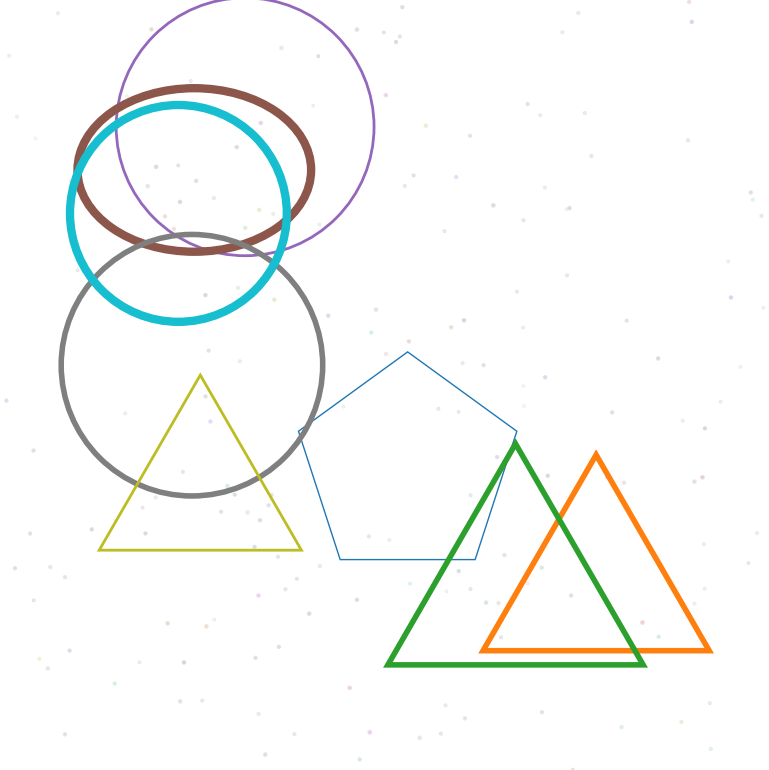[{"shape": "pentagon", "thickness": 0.5, "radius": 0.75, "center": [0.529, 0.394]}, {"shape": "triangle", "thickness": 2, "radius": 0.85, "center": [0.774, 0.24]}, {"shape": "triangle", "thickness": 2, "radius": 0.96, "center": [0.67, 0.232]}, {"shape": "circle", "thickness": 1, "radius": 0.84, "center": [0.318, 0.835]}, {"shape": "oval", "thickness": 3, "radius": 0.76, "center": [0.252, 0.779]}, {"shape": "circle", "thickness": 2, "radius": 0.85, "center": [0.249, 0.526]}, {"shape": "triangle", "thickness": 1, "radius": 0.76, "center": [0.26, 0.361]}, {"shape": "circle", "thickness": 3, "radius": 0.7, "center": [0.232, 0.723]}]